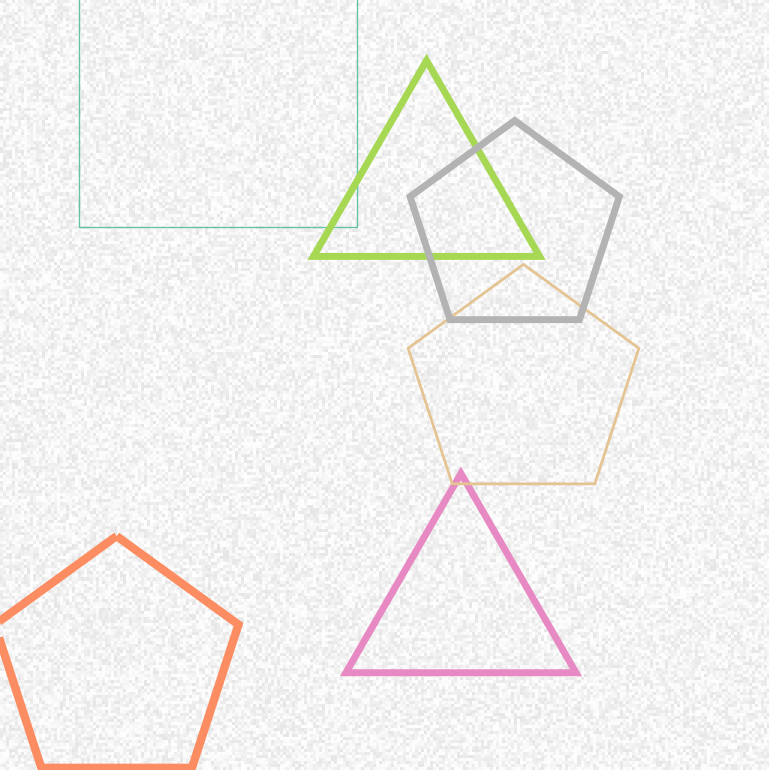[{"shape": "square", "thickness": 0.5, "radius": 0.9, "center": [0.284, 0.886]}, {"shape": "pentagon", "thickness": 3, "radius": 0.83, "center": [0.151, 0.137]}, {"shape": "triangle", "thickness": 2.5, "radius": 0.86, "center": [0.599, 0.213]}, {"shape": "triangle", "thickness": 2.5, "radius": 0.85, "center": [0.554, 0.752]}, {"shape": "pentagon", "thickness": 1, "radius": 0.79, "center": [0.68, 0.499]}, {"shape": "pentagon", "thickness": 2.5, "radius": 0.71, "center": [0.668, 0.7]}]